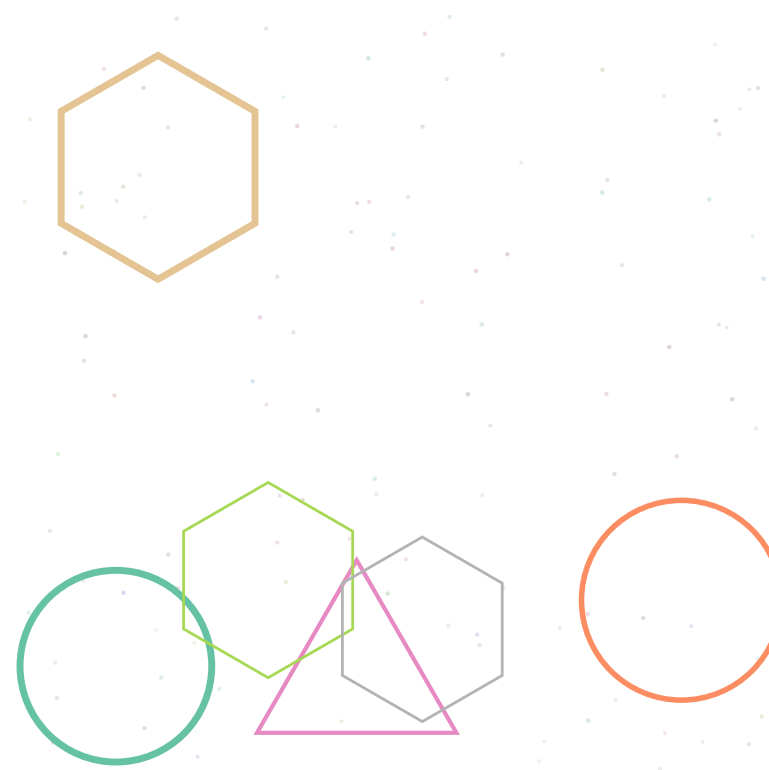[{"shape": "circle", "thickness": 2.5, "radius": 0.62, "center": [0.15, 0.135]}, {"shape": "circle", "thickness": 2, "radius": 0.65, "center": [0.885, 0.22]}, {"shape": "triangle", "thickness": 1.5, "radius": 0.75, "center": [0.463, 0.123]}, {"shape": "hexagon", "thickness": 1, "radius": 0.63, "center": [0.348, 0.247]}, {"shape": "hexagon", "thickness": 2.5, "radius": 0.73, "center": [0.205, 0.783]}, {"shape": "hexagon", "thickness": 1, "radius": 0.6, "center": [0.548, 0.183]}]